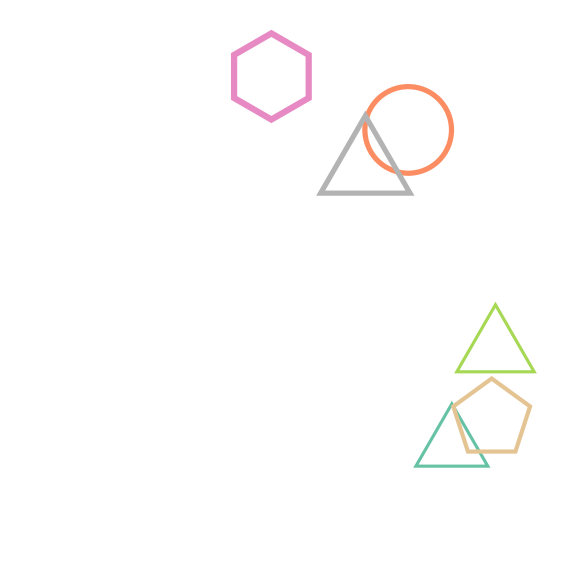[{"shape": "triangle", "thickness": 1.5, "radius": 0.36, "center": [0.782, 0.228]}, {"shape": "circle", "thickness": 2.5, "radius": 0.37, "center": [0.707, 0.774]}, {"shape": "hexagon", "thickness": 3, "radius": 0.37, "center": [0.47, 0.867]}, {"shape": "triangle", "thickness": 1.5, "radius": 0.39, "center": [0.858, 0.394]}, {"shape": "pentagon", "thickness": 2, "radius": 0.35, "center": [0.851, 0.274]}, {"shape": "triangle", "thickness": 2.5, "radius": 0.45, "center": [0.633, 0.709]}]